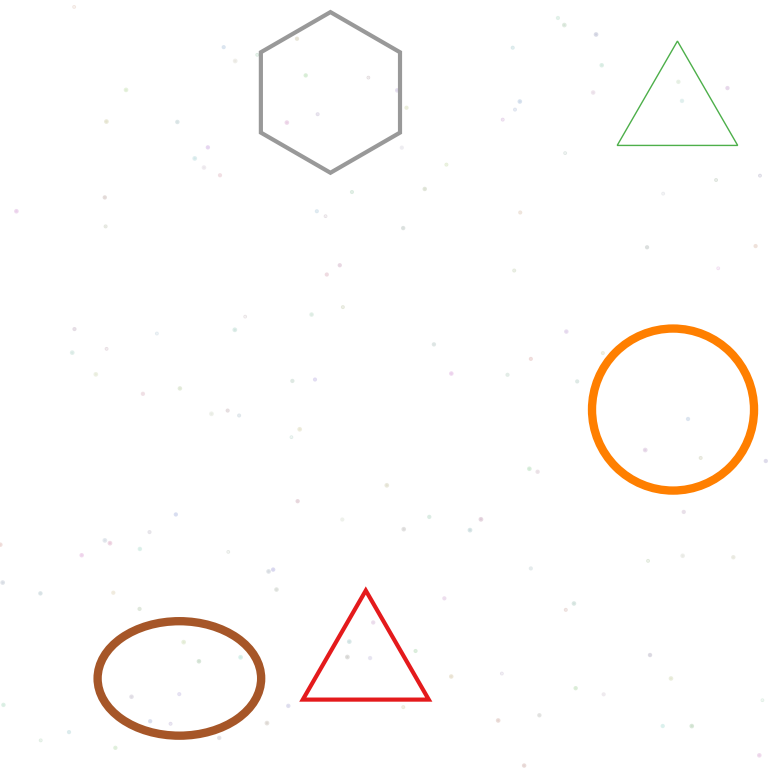[{"shape": "triangle", "thickness": 1.5, "radius": 0.47, "center": [0.475, 0.139]}, {"shape": "triangle", "thickness": 0.5, "radius": 0.45, "center": [0.88, 0.856]}, {"shape": "circle", "thickness": 3, "radius": 0.53, "center": [0.874, 0.468]}, {"shape": "oval", "thickness": 3, "radius": 0.53, "center": [0.233, 0.119]}, {"shape": "hexagon", "thickness": 1.5, "radius": 0.52, "center": [0.429, 0.88]}]